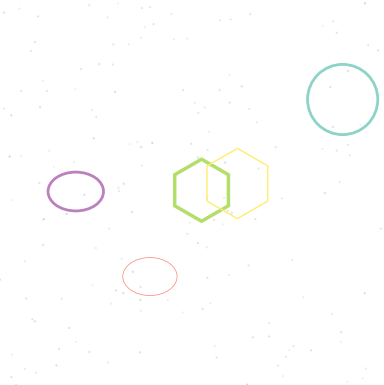[{"shape": "circle", "thickness": 2, "radius": 0.46, "center": [0.89, 0.742]}, {"shape": "oval", "thickness": 0.5, "radius": 0.35, "center": [0.389, 0.282]}, {"shape": "hexagon", "thickness": 2.5, "radius": 0.4, "center": [0.524, 0.506]}, {"shape": "oval", "thickness": 2, "radius": 0.36, "center": [0.197, 0.503]}, {"shape": "hexagon", "thickness": 1, "radius": 0.46, "center": [0.617, 0.523]}]